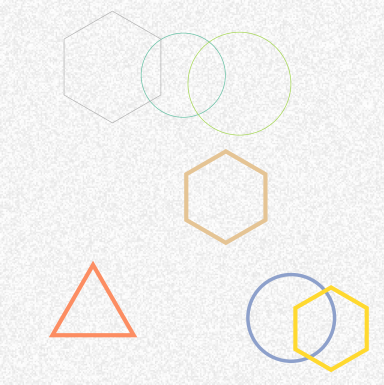[{"shape": "circle", "thickness": 0.5, "radius": 0.55, "center": [0.476, 0.805]}, {"shape": "triangle", "thickness": 3, "radius": 0.61, "center": [0.242, 0.19]}, {"shape": "circle", "thickness": 2.5, "radius": 0.56, "center": [0.756, 0.174]}, {"shape": "circle", "thickness": 0.5, "radius": 0.67, "center": [0.622, 0.783]}, {"shape": "hexagon", "thickness": 3, "radius": 0.53, "center": [0.86, 0.146]}, {"shape": "hexagon", "thickness": 3, "radius": 0.59, "center": [0.587, 0.488]}, {"shape": "hexagon", "thickness": 0.5, "radius": 0.73, "center": [0.292, 0.826]}]